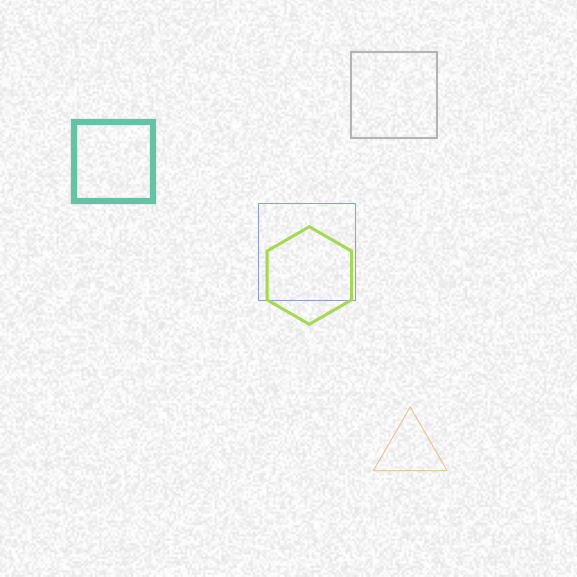[{"shape": "square", "thickness": 3, "radius": 0.34, "center": [0.197, 0.72]}, {"shape": "square", "thickness": 0.5, "radius": 0.42, "center": [0.531, 0.563]}, {"shape": "hexagon", "thickness": 1.5, "radius": 0.42, "center": [0.536, 0.522]}, {"shape": "triangle", "thickness": 0.5, "radius": 0.37, "center": [0.71, 0.221]}, {"shape": "square", "thickness": 1, "radius": 0.37, "center": [0.682, 0.834]}]